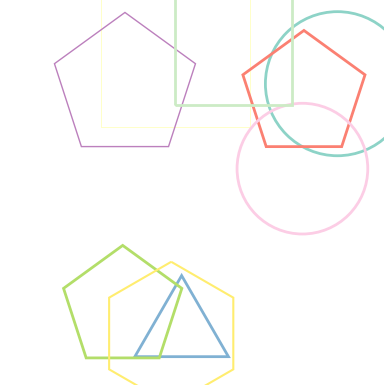[{"shape": "circle", "thickness": 2, "radius": 0.94, "center": [0.876, 0.783]}, {"shape": "square", "thickness": 0.5, "radius": 0.97, "center": [0.455, 0.864]}, {"shape": "pentagon", "thickness": 2, "radius": 0.83, "center": [0.789, 0.754]}, {"shape": "triangle", "thickness": 2, "radius": 0.7, "center": [0.472, 0.144]}, {"shape": "pentagon", "thickness": 2, "radius": 0.81, "center": [0.319, 0.201]}, {"shape": "circle", "thickness": 2, "radius": 0.85, "center": [0.785, 0.562]}, {"shape": "pentagon", "thickness": 1, "radius": 0.96, "center": [0.325, 0.775]}, {"shape": "square", "thickness": 2, "radius": 0.76, "center": [0.607, 0.878]}, {"shape": "hexagon", "thickness": 1.5, "radius": 0.93, "center": [0.445, 0.134]}]